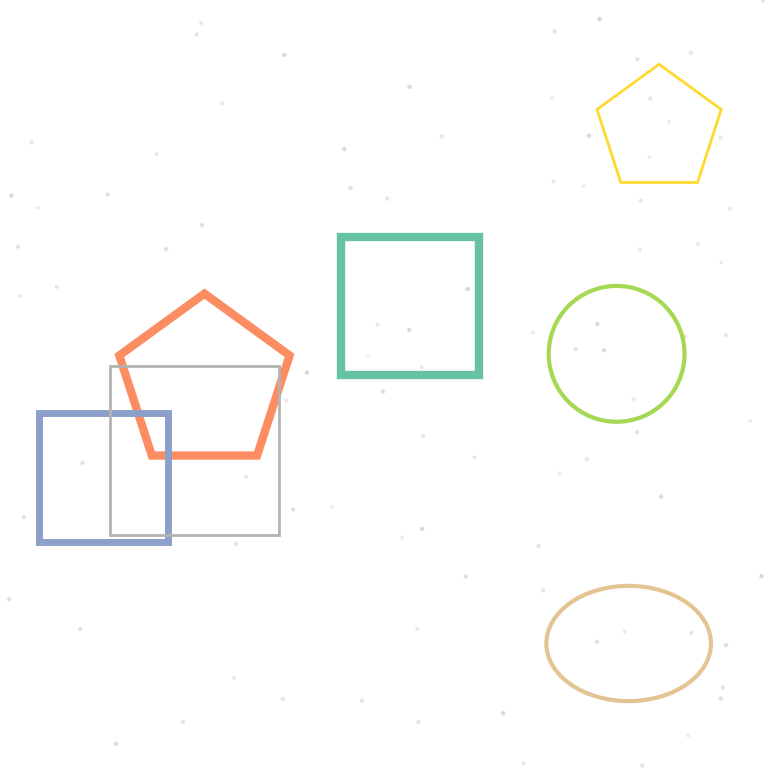[{"shape": "square", "thickness": 3, "radius": 0.45, "center": [0.533, 0.603]}, {"shape": "pentagon", "thickness": 3, "radius": 0.58, "center": [0.266, 0.502]}, {"shape": "square", "thickness": 2.5, "radius": 0.42, "center": [0.135, 0.38]}, {"shape": "circle", "thickness": 1.5, "radius": 0.44, "center": [0.801, 0.54]}, {"shape": "pentagon", "thickness": 1, "radius": 0.42, "center": [0.856, 0.832]}, {"shape": "oval", "thickness": 1.5, "radius": 0.53, "center": [0.816, 0.164]}, {"shape": "square", "thickness": 1, "radius": 0.55, "center": [0.253, 0.415]}]